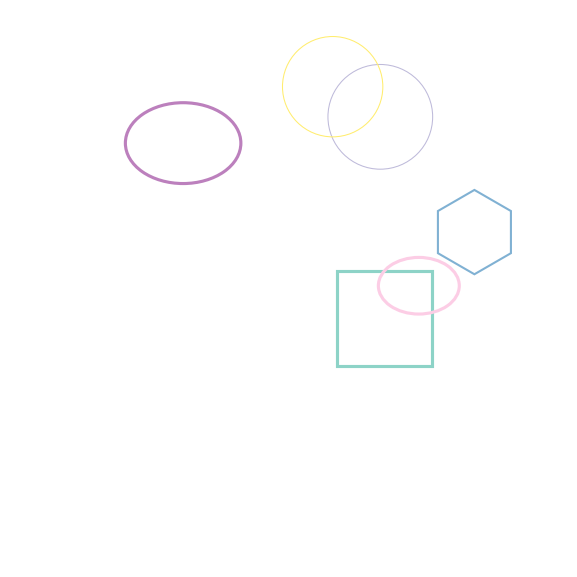[{"shape": "square", "thickness": 1.5, "radius": 0.41, "center": [0.666, 0.448]}, {"shape": "circle", "thickness": 0.5, "radius": 0.45, "center": [0.659, 0.797]}, {"shape": "hexagon", "thickness": 1, "radius": 0.36, "center": [0.822, 0.597]}, {"shape": "oval", "thickness": 1.5, "radius": 0.35, "center": [0.725, 0.504]}, {"shape": "oval", "thickness": 1.5, "radius": 0.5, "center": [0.317, 0.751]}, {"shape": "circle", "thickness": 0.5, "radius": 0.43, "center": [0.576, 0.849]}]